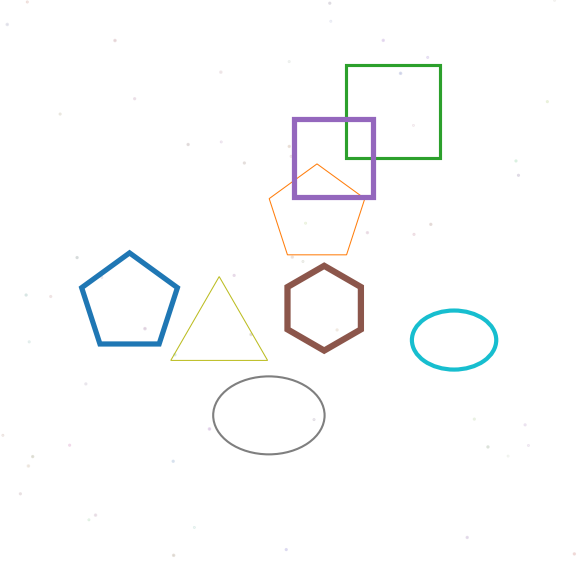[{"shape": "pentagon", "thickness": 2.5, "radius": 0.44, "center": [0.224, 0.474]}, {"shape": "pentagon", "thickness": 0.5, "radius": 0.44, "center": [0.549, 0.628]}, {"shape": "square", "thickness": 1.5, "radius": 0.4, "center": [0.681, 0.806]}, {"shape": "square", "thickness": 2.5, "radius": 0.34, "center": [0.578, 0.726]}, {"shape": "hexagon", "thickness": 3, "radius": 0.37, "center": [0.561, 0.465]}, {"shape": "oval", "thickness": 1, "radius": 0.48, "center": [0.466, 0.28]}, {"shape": "triangle", "thickness": 0.5, "radius": 0.48, "center": [0.38, 0.423]}, {"shape": "oval", "thickness": 2, "radius": 0.37, "center": [0.786, 0.41]}]